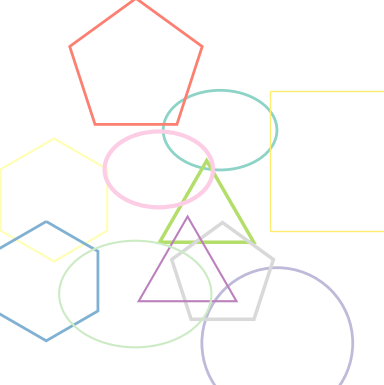[{"shape": "oval", "thickness": 2, "radius": 0.74, "center": [0.572, 0.662]}, {"shape": "hexagon", "thickness": 1.5, "radius": 0.8, "center": [0.14, 0.481]}, {"shape": "circle", "thickness": 2, "radius": 0.98, "center": [0.72, 0.109]}, {"shape": "pentagon", "thickness": 2, "radius": 0.9, "center": [0.353, 0.823]}, {"shape": "hexagon", "thickness": 2, "radius": 0.77, "center": [0.12, 0.27]}, {"shape": "triangle", "thickness": 2.5, "radius": 0.71, "center": [0.537, 0.441]}, {"shape": "oval", "thickness": 3, "radius": 0.7, "center": [0.412, 0.56]}, {"shape": "pentagon", "thickness": 2.5, "radius": 0.69, "center": [0.578, 0.283]}, {"shape": "triangle", "thickness": 1.5, "radius": 0.73, "center": [0.487, 0.291]}, {"shape": "oval", "thickness": 1.5, "radius": 0.99, "center": [0.351, 0.236]}, {"shape": "square", "thickness": 1, "radius": 0.91, "center": [0.883, 0.582]}]